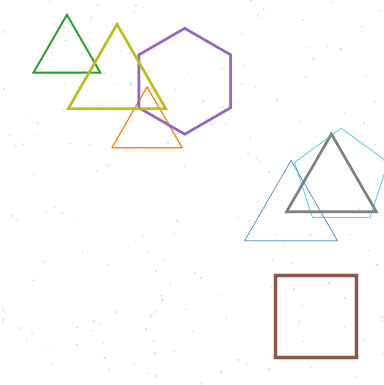[{"shape": "triangle", "thickness": 0.5, "radius": 0.7, "center": [0.756, 0.444]}, {"shape": "triangle", "thickness": 1, "radius": 0.53, "center": [0.382, 0.669]}, {"shape": "triangle", "thickness": 1.5, "radius": 0.5, "center": [0.174, 0.861]}, {"shape": "hexagon", "thickness": 2, "radius": 0.69, "center": [0.48, 0.789]}, {"shape": "square", "thickness": 2.5, "radius": 0.53, "center": [0.82, 0.18]}, {"shape": "triangle", "thickness": 2, "radius": 0.67, "center": [0.861, 0.517]}, {"shape": "triangle", "thickness": 2, "radius": 0.73, "center": [0.304, 0.791]}, {"shape": "pentagon", "thickness": 0.5, "radius": 0.64, "center": [0.886, 0.539]}]